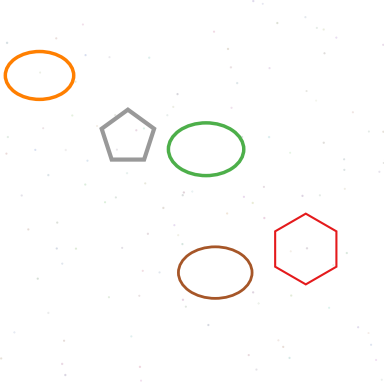[{"shape": "hexagon", "thickness": 1.5, "radius": 0.46, "center": [0.794, 0.353]}, {"shape": "oval", "thickness": 2.5, "radius": 0.49, "center": [0.535, 0.612]}, {"shape": "oval", "thickness": 2.5, "radius": 0.44, "center": [0.103, 0.804]}, {"shape": "oval", "thickness": 2, "radius": 0.48, "center": [0.559, 0.292]}, {"shape": "pentagon", "thickness": 3, "radius": 0.36, "center": [0.332, 0.643]}]